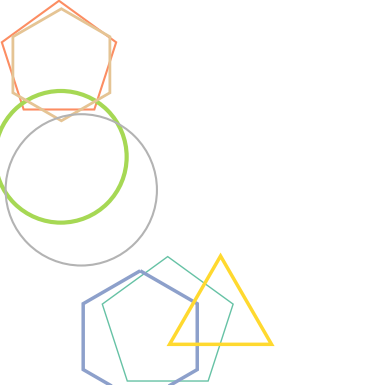[{"shape": "pentagon", "thickness": 1, "radius": 0.89, "center": [0.436, 0.155]}, {"shape": "pentagon", "thickness": 1.5, "radius": 0.78, "center": [0.153, 0.842]}, {"shape": "hexagon", "thickness": 2.5, "radius": 0.86, "center": [0.364, 0.126]}, {"shape": "circle", "thickness": 3, "radius": 0.85, "center": [0.158, 0.593]}, {"shape": "triangle", "thickness": 2.5, "radius": 0.76, "center": [0.573, 0.182]}, {"shape": "hexagon", "thickness": 2, "radius": 0.73, "center": [0.159, 0.832]}, {"shape": "circle", "thickness": 1.5, "radius": 0.98, "center": [0.211, 0.507]}]